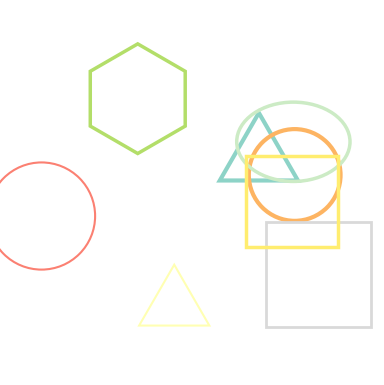[{"shape": "triangle", "thickness": 3, "radius": 0.59, "center": [0.672, 0.59]}, {"shape": "triangle", "thickness": 1.5, "radius": 0.53, "center": [0.453, 0.207]}, {"shape": "circle", "thickness": 1.5, "radius": 0.7, "center": [0.108, 0.439]}, {"shape": "circle", "thickness": 3, "radius": 0.6, "center": [0.765, 0.546]}, {"shape": "hexagon", "thickness": 2.5, "radius": 0.71, "center": [0.358, 0.744]}, {"shape": "square", "thickness": 2, "radius": 0.69, "center": [0.827, 0.287]}, {"shape": "oval", "thickness": 2.5, "radius": 0.74, "center": [0.762, 0.632]}, {"shape": "square", "thickness": 2.5, "radius": 0.59, "center": [0.759, 0.477]}]